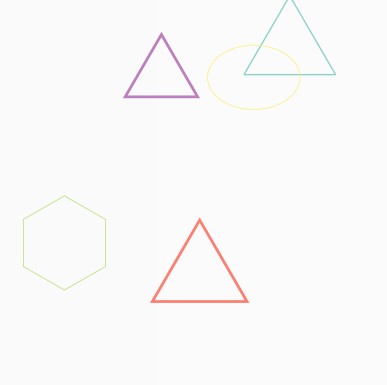[{"shape": "triangle", "thickness": 1, "radius": 0.68, "center": [0.748, 0.874]}, {"shape": "triangle", "thickness": 2, "radius": 0.71, "center": [0.515, 0.287]}, {"shape": "hexagon", "thickness": 0.5, "radius": 0.61, "center": [0.166, 0.369]}, {"shape": "triangle", "thickness": 2, "radius": 0.54, "center": [0.417, 0.802]}, {"shape": "oval", "thickness": 0.5, "radius": 0.6, "center": [0.655, 0.799]}]